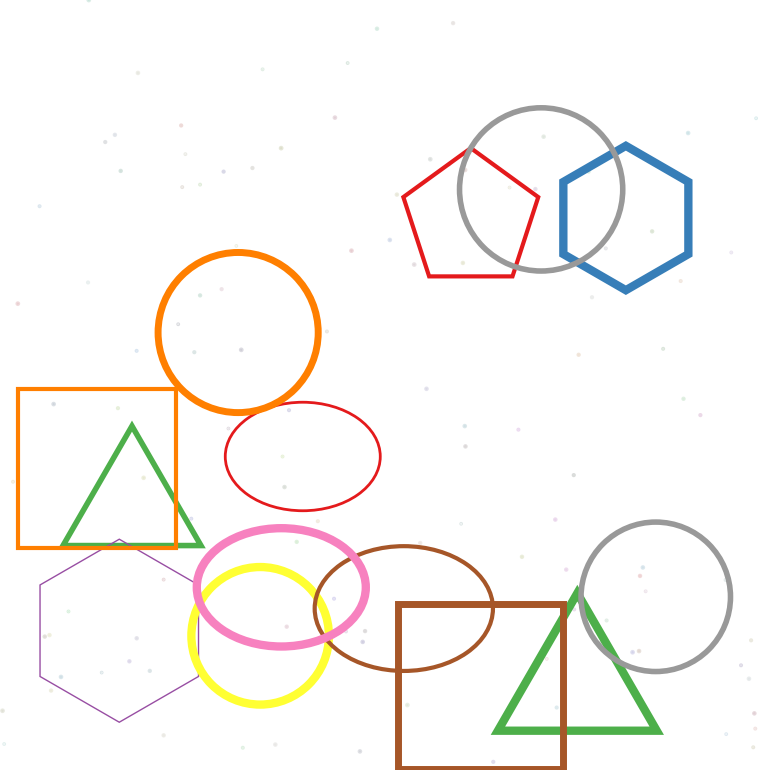[{"shape": "pentagon", "thickness": 1.5, "radius": 0.46, "center": [0.611, 0.716]}, {"shape": "oval", "thickness": 1, "radius": 0.5, "center": [0.393, 0.407]}, {"shape": "hexagon", "thickness": 3, "radius": 0.47, "center": [0.813, 0.717]}, {"shape": "triangle", "thickness": 3, "radius": 0.6, "center": [0.75, 0.111]}, {"shape": "triangle", "thickness": 2, "radius": 0.52, "center": [0.171, 0.343]}, {"shape": "hexagon", "thickness": 0.5, "radius": 0.59, "center": [0.155, 0.181]}, {"shape": "square", "thickness": 1.5, "radius": 0.52, "center": [0.126, 0.392]}, {"shape": "circle", "thickness": 2.5, "radius": 0.52, "center": [0.309, 0.568]}, {"shape": "circle", "thickness": 3, "radius": 0.45, "center": [0.338, 0.174]}, {"shape": "square", "thickness": 2.5, "radius": 0.53, "center": [0.624, 0.108]}, {"shape": "oval", "thickness": 1.5, "radius": 0.58, "center": [0.524, 0.21]}, {"shape": "oval", "thickness": 3, "radius": 0.55, "center": [0.365, 0.237]}, {"shape": "circle", "thickness": 2, "radius": 0.53, "center": [0.703, 0.754]}, {"shape": "circle", "thickness": 2, "radius": 0.49, "center": [0.852, 0.225]}]